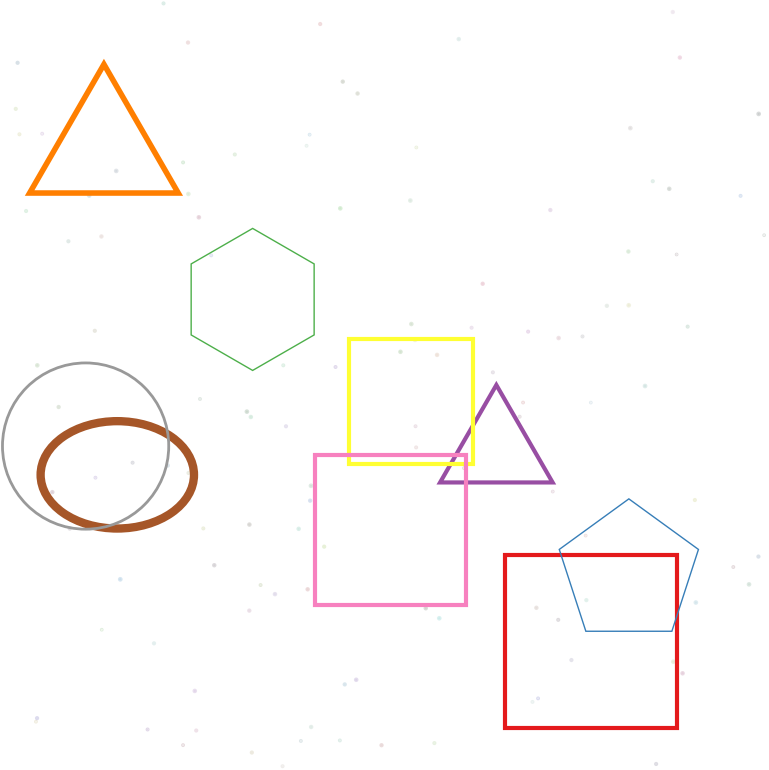[{"shape": "square", "thickness": 1.5, "radius": 0.56, "center": [0.768, 0.167]}, {"shape": "pentagon", "thickness": 0.5, "radius": 0.48, "center": [0.817, 0.257]}, {"shape": "hexagon", "thickness": 0.5, "radius": 0.46, "center": [0.328, 0.611]}, {"shape": "triangle", "thickness": 1.5, "radius": 0.42, "center": [0.645, 0.416]}, {"shape": "triangle", "thickness": 2, "radius": 0.56, "center": [0.135, 0.805]}, {"shape": "square", "thickness": 1.5, "radius": 0.4, "center": [0.534, 0.479]}, {"shape": "oval", "thickness": 3, "radius": 0.5, "center": [0.152, 0.383]}, {"shape": "square", "thickness": 1.5, "radius": 0.49, "center": [0.507, 0.312]}, {"shape": "circle", "thickness": 1, "radius": 0.54, "center": [0.111, 0.421]}]